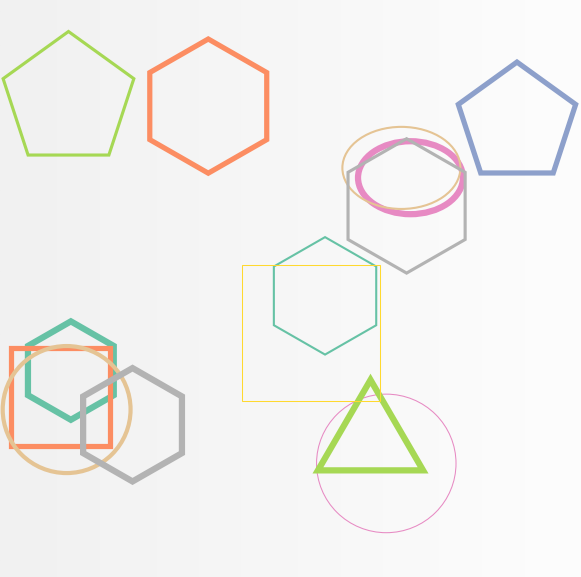[{"shape": "hexagon", "thickness": 3, "radius": 0.43, "center": [0.122, 0.357]}, {"shape": "hexagon", "thickness": 1, "radius": 0.51, "center": [0.559, 0.487]}, {"shape": "square", "thickness": 2.5, "radius": 0.43, "center": [0.104, 0.312]}, {"shape": "hexagon", "thickness": 2.5, "radius": 0.58, "center": [0.358, 0.815]}, {"shape": "pentagon", "thickness": 2.5, "radius": 0.53, "center": [0.889, 0.785]}, {"shape": "oval", "thickness": 3, "radius": 0.45, "center": [0.706, 0.691]}, {"shape": "circle", "thickness": 0.5, "radius": 0.6, "center": [0.665, 0.197]}, {"shape": "triangle", "thickness": 3, "radius": 0.52, "center": [0.637, 0.237]}, {"shape": "pentagon", "thickness": 1.5, "radius": 0.59, "center": [0.118, 0.826]}, {"shape": "square", "thickness": 0.5, "radius": 0.59, "center": [0.535, 0.422]}, {"shape": "circle", "thickness": 2, "radius": 0.55, "center": [0.115, 0.29]}, {"shape": "oval", "thickness": 1, "radius": 0.51, "center": [0.691, 0.708]}, {"shape": "hexagon", "thickness": 3, "radius": 0.49, "center": [0.228, 0.264]}, {"shape": "hexagon", "thickness": 1.5, "radius": 0.58, "center": [0.7, 0.643]}]